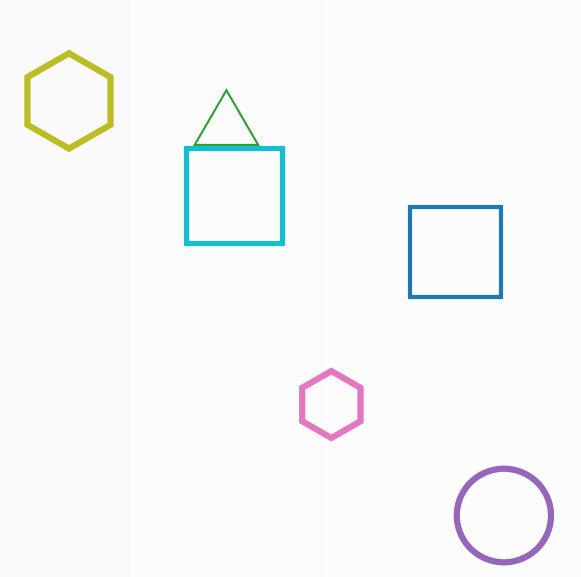[{"shape": "square", "thickness": 2, "radius": 0.39, "center": [0.784, 0.563]}, {"shape": "triangle", "thickness": 1, "radius": 0.32, "center": [0.39, 0.78]}, {"shape": "circle", "thickness": 3, "radius": 0.41, "center": [0.867, 0.106]}, {"shape": "hexagon", "thickness": 3, "radius": 0.29, "center": [0.57, 0.299]}, {"shape": "hexagon", "thickness": 3, "radius": 0.41, "center": [0.119, 0.824]}, {"shape": "square", "thickness": 2.5, "radius": 0.41, "center": [0.403, 0.66]}]